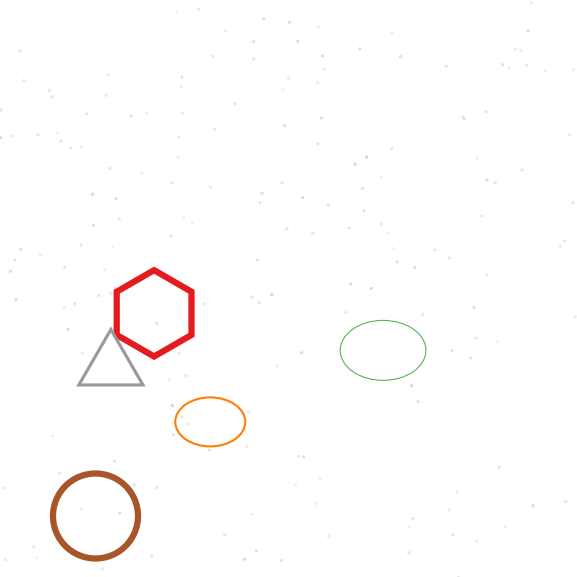[{"shape": "hexagon", "thickness": 3, "radius": 0.37, "center": [0.267, 0.457]}, {"shape": "oval", "thickness": 0.5, "radius": 0.37, "center": [0.663, 0.392]}, {"shape": "oval", "thickness": 1, "radius": 0.3, "center": [0.364, 0.269]}, {"shape": "circle", "thickness": 3, "radius": 0.37, "center": [0.165, 0.106]}, {"shape": "triangle", "thickness": 1.5, "radius": 0.32, "center": [0.192, 0.365]}]